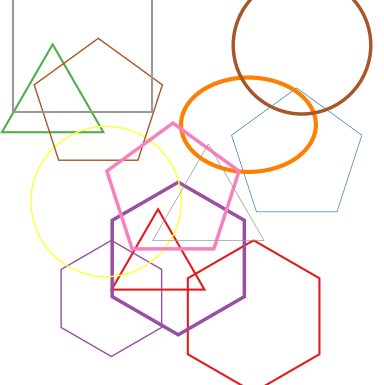[{"shape": "triangle", "thickness": 1.5, "radius": 0.7, "center": [0.41, 0.317]}, {"shape": "hexagon", "thickness": 1.5, "radius": 0.99, "center": [0.659, 0.179]}, {"shape": "pentagon", "thickness": 0.5, "radius": 0.89, "center": [0.771, 0.594]}, {"shape": "triangle", "thickness": 1.5, "radius": 0.76, "center": [0.137, 0.733]}, {"shape": "hexagon", "thickness": 2.5, "radius": 0.99, "center": [0.463, 0.329]}, {"shape": "hexagon", "thickness": 1, "radius": 0.75, "center": [0.289, 0.225]}, {"shape": "oval", "thickness": 3, "radius": 0.88, "center": [0.645, 0.676]}, {"shape": "circle", "thickness": 1, "radius": 0.98, "center": [0.276, 0.477]}, {"shape": "circle", "thickness": 2.5, "radius": 0.89, "center": [0.784, 0.883]}, {"shape": "pentagon", "thickness": 1, "radius": 0.88, "center": [0.255, 0.725]}, {"shape": "pentagon", "thickness": 2.5, "radius": 0.9, "center": [0.449, 0.5]}, {"shape": "square", "thickness": 1.5, "radius": 0.91, "center": [0.215, 0.89]}, {"shape": "triangle", "thickness": 0.5, "radius": 0.84, "center": [0.541, 0.459]}]